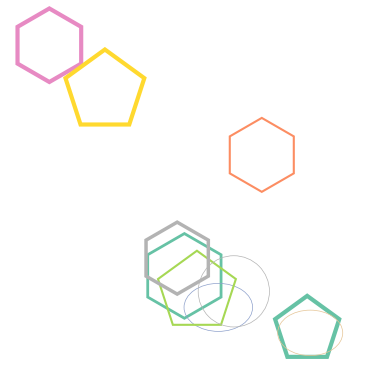[{"shape": "hexagon", "thickness": 2, "radius": 0.55, "center": [0.479, 0.283]}, {"shape": "pentagon", "thickness": 3, "radius": 0.44, "center": [0.798, 0.144]}, {"shape": "hexagon", "thickness": 1.5, "radius": 0.48, "center": [0.68, 0.598]}, {"shape": "oval", "thickness": 0.5, "radius": 0.45, "center": [0.567, 0.202]}, {"shape": "hexagon", "thickness": 3, "radius": 0.48, "center": [0.128, 0.883]}, {"shape": "pentagon", "thickness": 1.5, "radius": 0.53, "center": [0.512, 0.242]}, {"shape": "pentagon", "thickness": 3, "radius": 0.54, "center": [0.272, 0.764]}, {"shape": "oval", "thickness": 0.5, "radius": 0.42, "center": [0.806, 0.135]}, {"shape": "hexagon", "thickness": 2.5, "radius": 0.47, "center": [0.46, 0.33]}, {"shape": "circle", "thickness": 0.5, "radius": 0.46, "center": [0.607, 0.243]}]